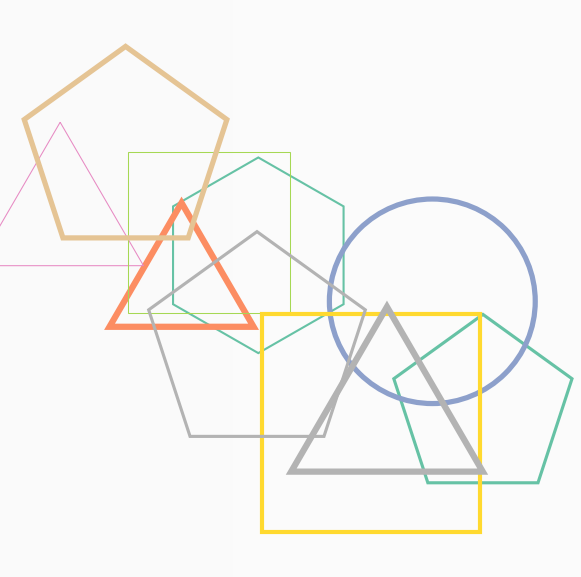[{"shape": "pentagon", "thickness": 1.5, "radius": 0.81, "center": [0.831, 0.294]}, {"shape": "hexagon", "thickness": 1, "radius": 0.85, "center": [0.444, 0.557]}, {"shape": "triangle", "thickness": 3, "radius": 0.72, "center": [0.312, 0.505]}, {"shape": "circle", "thickness": 2.5, "radius": 0.89, "center": [0.744, 0.477]}, {"shape": "triangle", "thickness": 0.5, "radius": 0.83, "center": [0.103, 0.622]}, {"shape": "square", "thickness": 0.5, "radius": 0.7, "center": [0.359, 0.597]}, {"shape": "square", "thickness": 2, "radius": 0.94, "center": [0.638, 0.267]}, {"shape": "pentagon", "thickness": 2.5, "radius": 0.92, "center": [0.216, 0.735]}, {"shape": "triangle", "thickness": 3, "radius": 0.95, "center": [0.666, 0.278]}, {"shape": "pentagon", "thickness": 1.5, "radius": 0.98, "center": [0.442, 0.402]}]